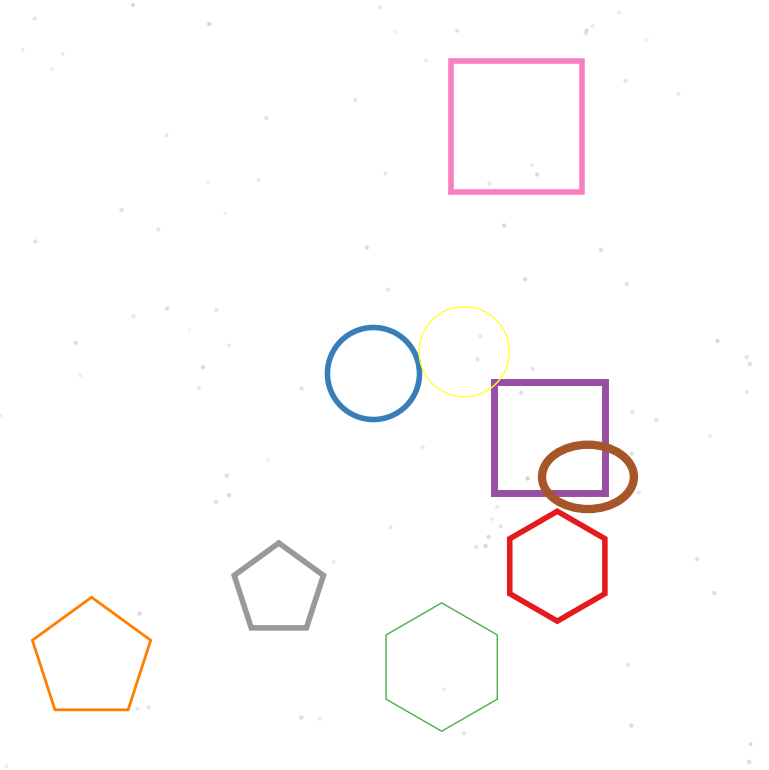[{"shape": "hexagon", "thickness": 2, "radius": 0.36, "center": [0.724, 0.265]}, {"shape": "circle", "thickness": 2, "radius": 0.3, "center": [0.485, 0.515]}, {"shape": "hexagon", "thickness": 0.5, "radius": 0.42, "center": [0.574, 0.134]}, {"shape": "square", "thickness": 2.5, "radius": 0.36, "center": [0.714, 0.432]}, {"shape": "pentagon", "thickness": 1, "radius": 0.4, "center": [0.119, 0.144]}, {"shape": "circle", "thickness": 0.5, "radius": 0.29, "center": [0.603, 0.543]}, {"shape": "oval", "thickness": 3, "radius": 0.3, "center": [0.764, 0.381]}, {"shape": "square", "thickness": 2, "radius": 0.43, "center": [0.671, 0.836]}, {"shape": "pentagon", "thickness": 2, "radius": 0.3, "center": [0.362, 0.234]}]